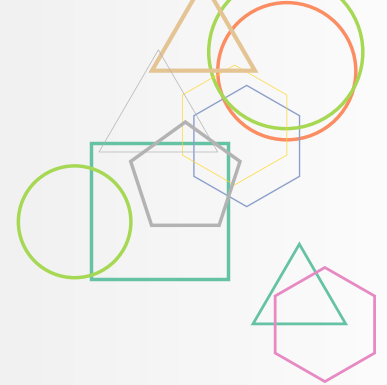[{"shape": "triangle", "thickness": 2, "radius": 0.69, "center": [0.773, 0.228]}, {"shape": "square", "thickness": 2.5, "radius": 0.88, "center": [0.412, 0.452]}, {"shape": "circle", "thickness": 2.5, "radius": 0.89, "center": [0.74, 0.815]}, {"shape": "hexagon", "thickness": 1, "radius": 0.79, "center": [0.637, 0.621]}, {"shape": "hexagon", "thickness": 2, "radius": 0.74, "center": [0.838, 0.157]}, {"shape": "circle", "thickness": 2.5, "radius": 0.73, "center": [0.193, 0.424]}, {"shape": "circle", "thickness": 2.5, "radius": 0.99, "center": [0.737, 0.865]}, {"shape": "hexagon", "thickness": 0.5, "radius": 0.78, "center": [0.605, 0.675]}, {"shape": "triangle", "thickness": 3, "radius": 0.77, "center": [0.525, 0.893]}, {"shape": "pentagon", "thickness": 2.5, "radius": 0.74, "center": [0.478, 0.535]}, {"shape": "triangle", "thickness": 0.5, "radius": 0.88, "center": [0.409, 0.694]}]